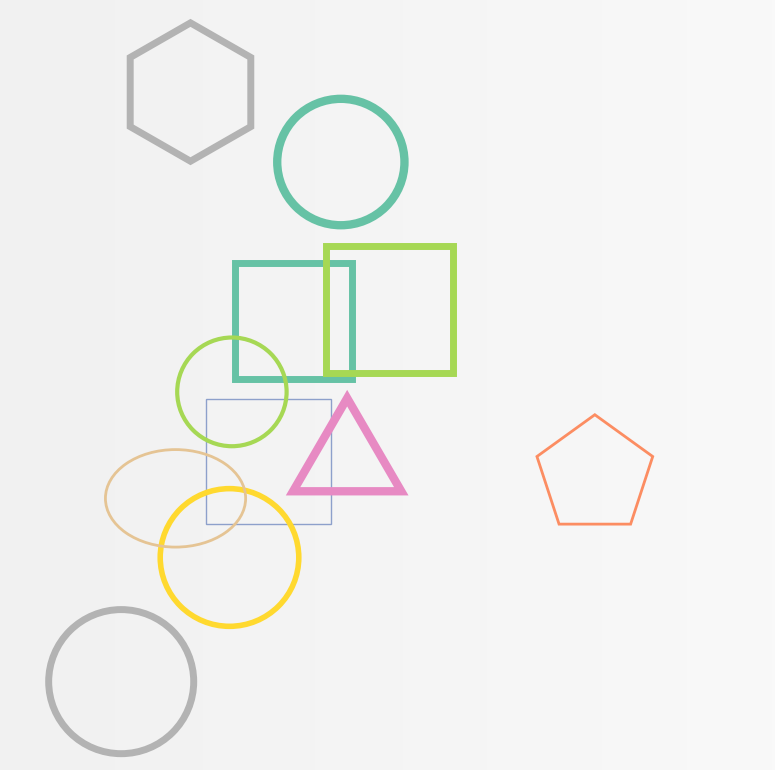[{"shape": "circle", "thickness": 3, "radius": 0.41, "center": [0.44, 0.79]}, {"shape": "square", "thickness": 2.5, "radius": 0.38, "center": [0.379, 0.583]}, {"shape": "pentagon", "thickness": 1, "radius": 0.39, "center": [0.768, 0.383]}, {"shape": "square", "thickness": 0.5, "radius": 0.4, "center": [0.347, 0.401]}, {"shape": "triangle", "thickness": 3, "radius": 0.4, "center": [0.448, 0.402]}, {"shape": "square", "thickness": 2.5, "radius": 0.41, "center": [0.503, 0.598]}, {"shape": "circle", "thickness": 1.5, "radius": 0.35, "center": [0.299, 0.491]}, {"shape": "circle", "thickness": 2, "radius": 0.45, "center": [0.296, 0.276]}, {"shape": "oval", "thickness": 1, "radius": 0.45, "center": [0.226, 0.353]}, {"shape": "hexagon", "thickness": 2.5, "radius": 0.45, "center": [0.246, 0.88]}, {"shape": "circle", "thickness": 2.5, "radius": 0.47, "center": [0.156, 0.115]}]